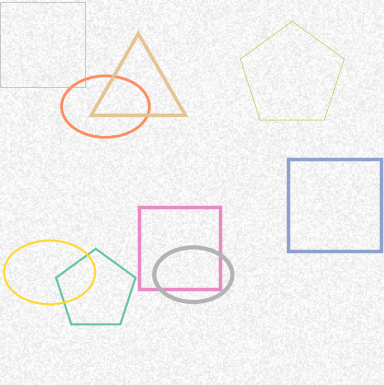[{"shape": "pentagon", "thickness": 1.5, "radius": 0.54, "center": [0.249, 0.245]}, {"shape": "oval", "thickness": 2, "radius": 0.57, "center": [0.274, 0.723]}, {"shape": "square", "thickness": 2.5, "radius": 0.6, "center": [0.869, 0.467]}, {"shape": "square", "thickness": 2.5, "radius": 0.53, "center": [0.467, 0.356]}, {"shape": "pentagon", "thickness": 0.5, "radius": 0.71, "center": [0.759, 0.803]}, {"shape": "oval", "thickness": 1.5, "radius": 0.59, "center": [0.129, 0.293]}, {"shape": "triangle", "thickness": 2.5, "radius": 0.71, "center": [0.359, 0.771]}, {"shape": "oval", "thickness": 3, "radius": 0.51, "center": [0.502, 0.287]}, {"shape": "square", "thickness": 0.5, "radius": 0.55, "center": [0.11, 0.883]}]